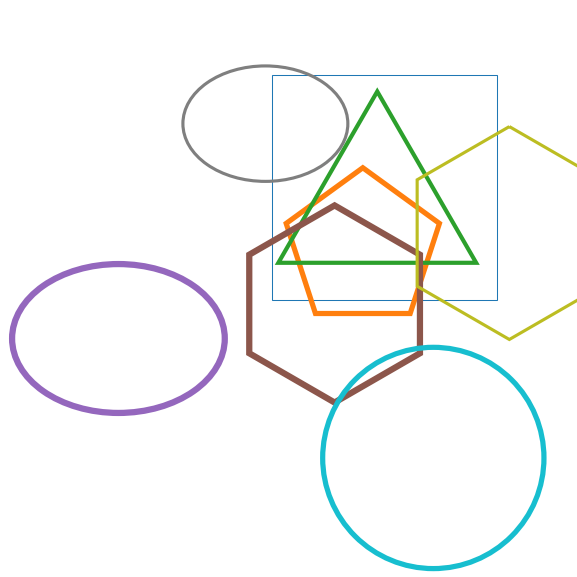[{"shape": "square", "thickness": 0.5, "radius": 0.97, "center": [0.666, 0.675]}, {"shape": "pentagon", "thickness": 2.5, "radius": 0.7, "center": [0.628, 0.569]}, {"shape": "triangle", "thickness": 2, "radius": 0.99, "center": [0.653, 0.643]}, {"shape": "oval", "thickness": 3, "radius": 0.92, "center": [0.205, 0.413]}, {"shape": "hexagon", "thickness": 3, "radius": 0.85, "center": [0.579, 0.473]}, {"shape": "oval", "thickness": 1.5, "radius": 0.71, "center": [0.46, 0.785]}, {"shape": "hexagon", "thickness": 1.5, "radius": 0.92, "center": [0.882, 0.596]}, {"shape": "circle", "thickness": 2.5, "radius": 0.96, "center": [0.75, 0.206]}]